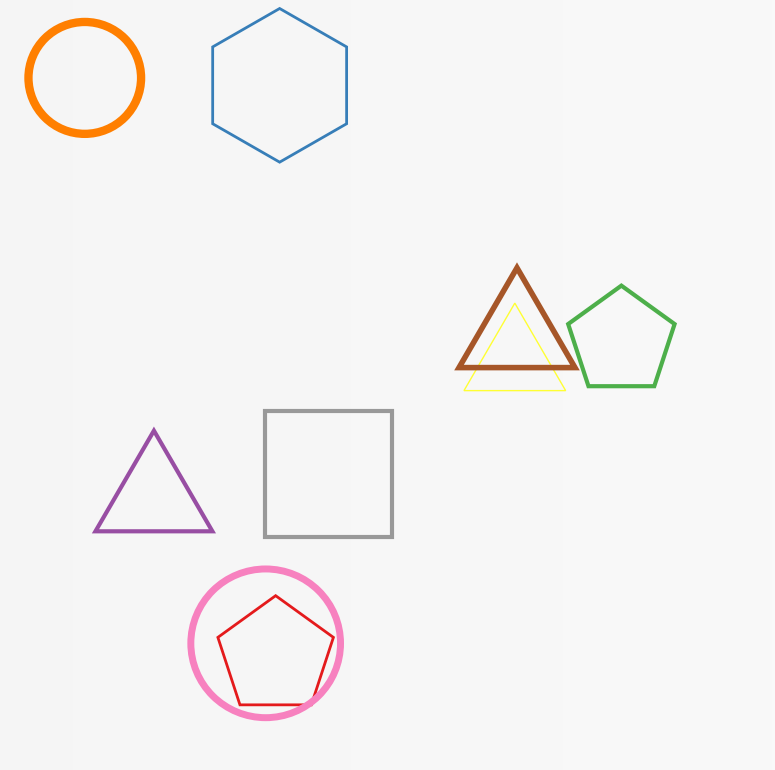[{"shape": "pentagon", "thickness": 1, "radius": 0.39, "center": [0.356, 0.148]}, {"shape": "hexagon", "thickness": 1, "radius": 0.5, "center": [0.361, 0.889]}, {"shape": "pentagon", "thickness": 1.5, "radius": 0.36, "center": [0.802, 0.557]}, {"shape": "triangle", "thickness": 1.5, "radius": 0.44, "center": [0.199, 0.354]}, {"shape": "circle", "thickness": 3, "radius": 0.36, "center": [0.109, 0.899]}, {"shape": "triangle", "thickness": 0.5, "radius": 0.38, "center": [0.664, 0.531]}, {"shape": "triangle", "thickness": 2, "radius": 0.43, "center": [0.667, 0.566]}, {"shape": "circle", "thickness": 2.5, "radius": 0.48, "center": [0.343, 0.165]}, {"shape": "square", "thickness": 1.5, "radius": 0.41, "center": [0.424, 0.385]}]